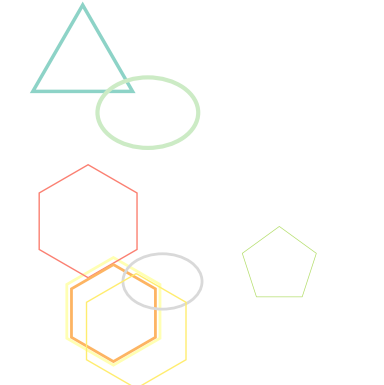[{"shape": "triangle", "thickness": 2.5, "radius": 0.75, "center": [0.215, 0.837]}, {"shape": "hexagon", "thickness": 2, "radius": 0.7, "center": [0.295, 0.191]}, {"shape": "hexagon", "thickness": 1, "radius": 0.73, "center": [0.229, 0.425]}, {"shape": "hexagon", "thickness": 2, "radius": 0.63, "center": [0.295, 0.187]}, {"shape": "pentagon", "thickness": 0.5, "radius": 0.51, "center": [0.726, 0.311]}, {"shape": "oval", "thickness": 2, "radius": 0.51, "center": [0.422, 0.269]}, {"shape": "oval", "thickness": 3, "radius": 0.65, "center": [0.384, 0.707]}, {"shape": "hexagon", "thickness": 1, "radius": 0.75, "center": [0.354, 0.14]}]